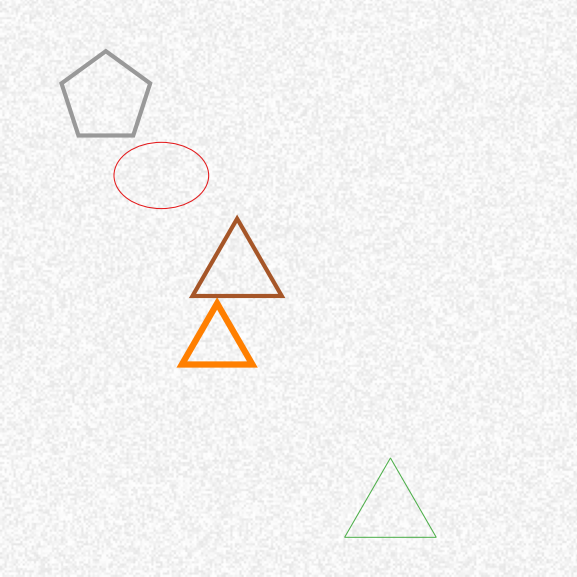[{"shape": "oval", "thickness": 0.5, "radius": 0.41, "center": [0.279, 0.695]}, {"shape": "triangle", "thickness": 0.5, "radius": 0.46, "center": [0.676, 0.115]}, {"shape": "triangle", "thickness": 3, "radius": 0.35, "center": [0.376, 0.403]}, {"shape": "triangle", "thickness": 2, "radius": 0.45, "center": [0.411, 0.531]}, {"shape": "pentagon", "thickness": 2, "radius": 0.4, "center": [0.183, 0.83]}]